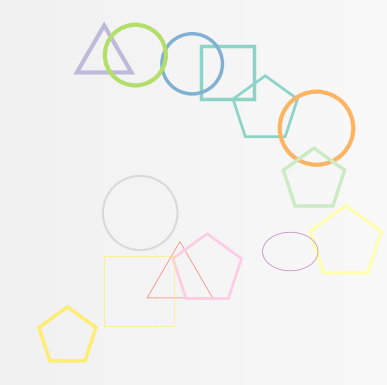[{"shape": "square", "thickness": 2.5, "radius": 0.34, "center": [0.587, 0.812]}, {"shape": "pentagon", "thickness": 2, "radius": 0.44, "center": [0.685, 0.716]}, {"shape": "pentagon", "thickness": 2.5, "radius": 0.48, "center": [0.892, 0.369]}, {"shape": "triangle", "thickness": 3, "radius": 0.41, "center": [0.269, 0.853]}, {"shape": "triangle", "thickness": 0.5, "radius": 0.49, "center": [0.464, 0.275]}, {"shape": "circle", "thickness": 2.5, "radius": 0.39, "center": [0.496, 0.834]}, {"shape": "circle", "thickness": 3, "radius": 0.47, "center": [0.817, 0.667]}, {"shape": "circle", "thickness": 3, "radius": 0.39, "center": [0.349, 0.857]}, {"shape": "pentagon", "thickness": 2, "radius": 0.47, "center": [0.535, 0.3]}, {"shape": "circle", "thickness": 1.5, "radius": 0.48, "center": [0.362, 0.447]}, {"shape": "oval", "thickness": 0.5, "radius": 0.36, "center": [0.749, 0.347]}, {"shape": "pentagon", "thickness": 2.5, "radius": 0.42, "center": [0.81, 0.532]}, {"shape": "square", "thickness": 0.5, "radius": 0.45, "center": [0.359, 0.243]}, {"shape": "pentagon", "thickness": 2.5, "radius": 0.39, "center": [0.174, 0.125]}]